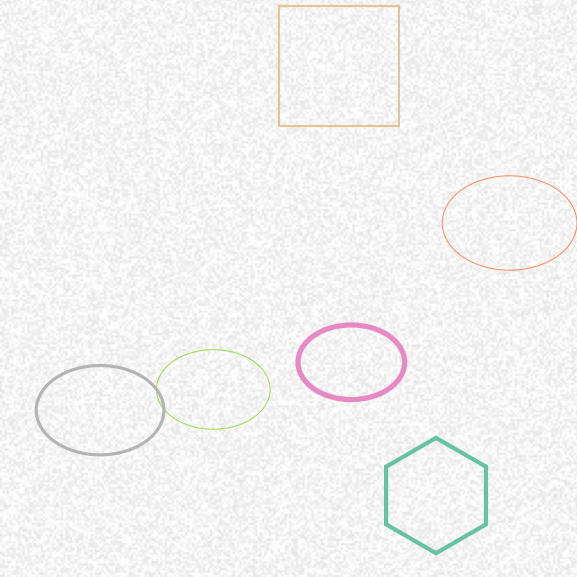[{"shape": "hexagon", "thickness": 2, "radius": 0.5, "center": [0.755, 0.141]}, {"shape": "oval", "thickness": 0.5, "radius": 0.58, "center": [0.882, 0.613]}, {"shape": "oval", "thickness": 2.5, "radius": 0.46, "center": [0.608, 0.372]}, {"shape": "oval", "thickness": 0.5, "radius": 0.49, "center": [0.369, 0.325]}, {"shape": "square", "thickness": 1, "radius": 0.52, "center": [0.587, 0.884]}, {"shape": "oval", "thickness": 1.5, "radius": 0.55, "center": [0.173, 0.289]}]